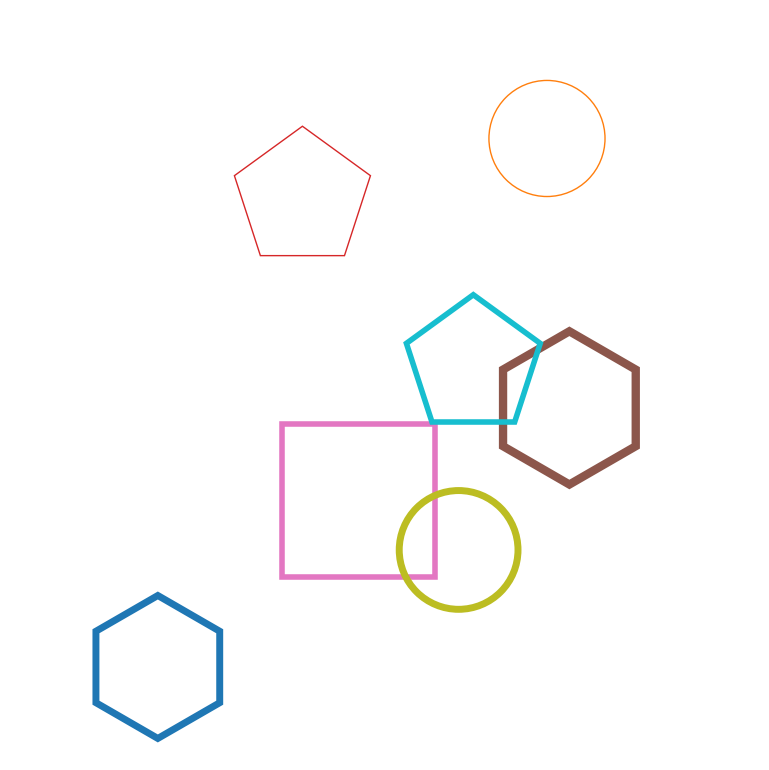[{"shape": "hexagon", "thickness": 2.5, "radius": 0.46, "center": [0.205, 0.134]}, {"shape": "circle", "thickness": 0.5, "radius": 0.38, "center": [0.71, 0.82]}, {"shape": "pentagon", "thickness": 0.5, "radius": 0.46, "center": [0.393, 0.743]}, {"shape": "hexagon", "thickness": 3, "radius": 0.5, "center": [0.739, 0.47]}, {"shape": "square", "thickness": 2, "radius": 0.5, "center": [0.466, 0.35]}, {"shape": "circle", "thickness": 2.5, "radius": 0.39, "center": [0.596, 0.286]}, {"shape": "pentagon", "thickness": 2, "radius": 0.46, "center": [0.615, 0.526]}]